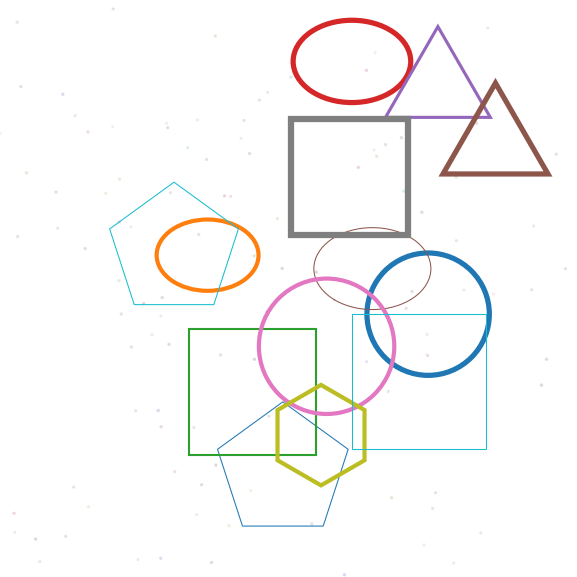[{"shape": "pentagon", "thickness": 0.5, "radius": 0.59, "center": [0.49, 0.184]}, {"shape": "circle", "thickness": 2.5, "radius": 0.53, "center": [0.741, 0.455]}, {"shape": "oval", "thickness": 2, "radius": 0.44, "center": [0.359, 0.557]}, {"shape": "square", "thickness": 1, "radius": 0.55, "center": [0.437, 0.32]}, {"shape": "oval", "thickness": 2.5, "radius": 0.51, "center": [0.609, 0.893]}, {"shape": "triangle", "thickness": 1.5, "radius": 0.52, "center": [0.758, 0.848]}, {"shape": "oval", "thickness": 0.5, "radius": 0.51, "center": [0.645, 0.534]}, {"shape": "triangle", "thickness": 2.5, "radius": 0.52, "center": [0.858, 0.75]}, {"shape": "circle", "thickness": 2, "radius": 0.59, "center": [0.566, 0.4]}, {"shape": "square", "thickness": 3, "radius": 0.51, "center": [0.606, 0.693]}, {"shape": "hexagon", "thickness": 2, "radius": 0.43, "center": [0.556, 0.246]}, {"shape": "square", "thickness": 0.5, "radius": 0.58, "center": [0.725, 0.338]}, {"shape": "pentagon", "thickness": 0.5, "radius": 0.59, "center": [0.301, 0.566]}]